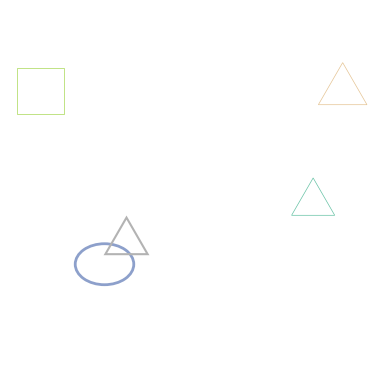[{"shape": "triangle", "thickness": 0.5, "radius": 0.32, "center": [0.813, 0.473]}, {"shape": "oval", "thickness": 2, "radius": 0.38, "center": [0.271, 0.314]}, {"shape": "square", "thickness": 0.5, "radius": 0.3, "center": [0.105, 0.764]}, {"shape": "triangle", "thickness": 0.5, "radius": 0.36, "center": [0.89, 0.764]}, {"shape": "triangle", "thickness": 1.5, "radius": 0.32, "center": [0.329, 0.371]}]